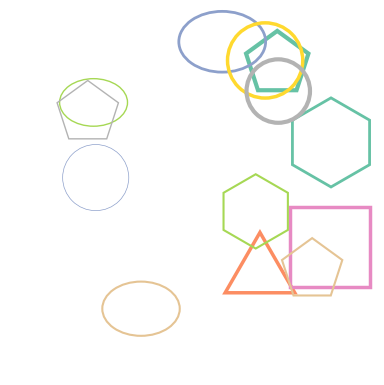[{"shape": "hexagon", "thickness": 2, "radius": 0.58, "center": [0.86, 0.63]}, {"shape": "pentagon", "thickness": 3, "radius": 0.43, "center": [0.72, 0.835]}, {"shape": "triangle", "thickness": 2.5, "radius": 0.52, "center": [0.675, 0.292]}, {"shape": "oval", "thickness": 2, "radius": 0.56, "center": [0.577, 0.892]}, {"shape": "circle", "thickness": 0.5, "radius": 0.43, "center": [0.249, 0.539]}, {"shape": "square", "thickness": 2.5, "radius": 0.52, "center": [0.858, 0.359]}, {"shape": "oval", "thickness": 1, "radius": 0.44, "center": [0.243, 0.734]}, {"shape": "hexagon", "thickness": 1.5, "radius": 0.48, "center": [0.664, 0.451]}, {"shape": "circle", "thickness": 2.5, "radius": 0.49, "center": [0.689, 0.843]}, {"shape": "oval", "thickness": 1.5, "radius": 0.5, "center": [0.366, 0.198]}, {"shape": "pentagon", "thickness": 1.5, "radius": 0.41, "center": [0.811, 0.299]}, {"shape": "pentagon", "thickness": 1, "radius": 0.42, "center": [0.228, 0.707]}, {"shape": "circle", "thickness": 3, "radius": 0.41, "center": [0.723, 0.763]}]